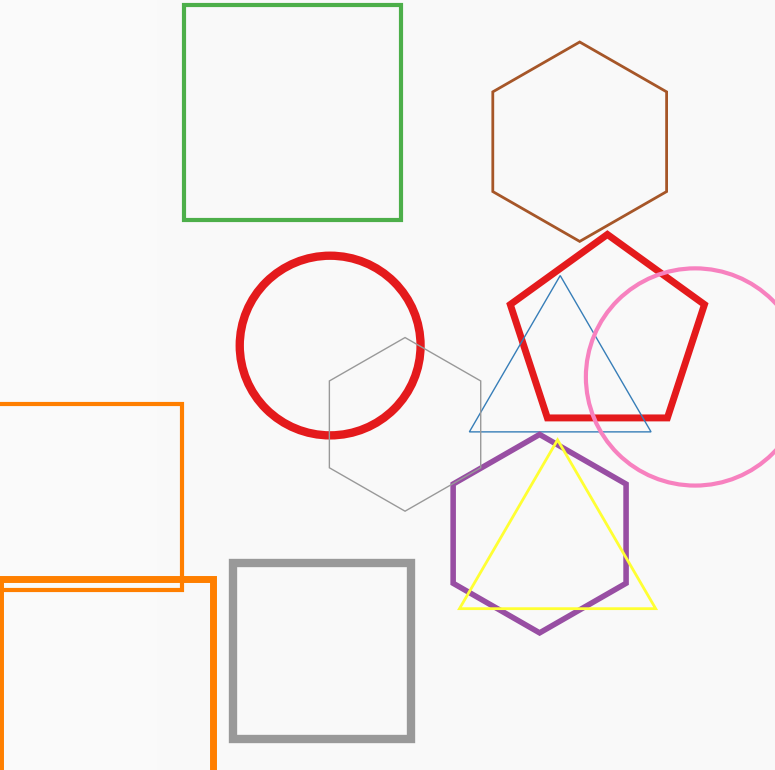[{"shape": "pentagon", "thickness": 2.5, "radius": 0.66, "center": [0.784, 0.564]}, {"shape": "circle", "thickness": 3, "radius": 0.58, "center": [0.426, 0.551]}, {"shape": "triangle", "thickness": 0.5, "radius": 0.68, "center": [0.723, 0.507]}, {"shape": "square", "thickness": 1.5, "radius": 0.7, "center": [0.377, 0.854]}, {"shape": "hexagon", "thickness": 2, "radius": 0.64, "center": [0.696, 0.307]}, {"shape": "square", "thickness": 2.5, "radius": 0.69, "center": [0.137, 0.11]}, {"shape": "square", "thickness": 1.5, "radius": 0.6, "center": [0.115, 0.354]}, {"shape": "triangle", "thickness": 1, "radius": 0.73, "center": [0.719, 0.283]}, {"shape": "hexagon", "thickness": 1, "radius": 0.65, "center": [0.748, 0.816]}, {"shape": "circle", "thickness": 1.5, "radius": 0.71, "center": [0.897, 0.51]}, {"shape": "square", "thickness": 3, "radius": 0.57, "center": [0.415, 0.155]}, {"shape": "hexagon", "thickness": 0.5, "radius": 0.56, "center": [0.523, 0.449]}]